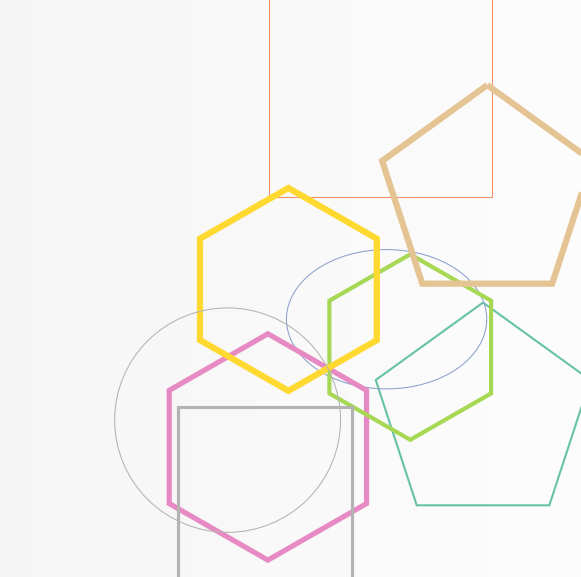[{"shape": "pentagon", "thickness": 1, "radius": 0.97, "center": [0.831, 0.281]}, {"shape": "square", "thickness": 0.5, "radius": 0.96, "center": [0.654, 0.849]}, {"shape": "oval", "thickness": 0.5, "radius": 0.86, "center": [0.665, 0.446]}, {"shape": "hexagon", "thickness": 2.5, "radius": 0.98, "center": [0.461, 0.225]}, {"shape": "hexagon", "thickness": 2, "radius": 0.8, "center": [0.706, 0.398]}, {"shape": "hexagon", "thickness": 3, "radius": 0.88, "center": [0.496, 0.498]}, {"shape": "pentagon", "thickness": 3, "radius": 0.95, "center": [0.838, 0.662]}, {"shape": "square", "thickness": 1.5, "radius": 0.75, "center": [0.456, 0.144]}, {"shape": "circle", "thickness": 0.5, "radius": 0.97, "center": [0.392, 0.272]}]